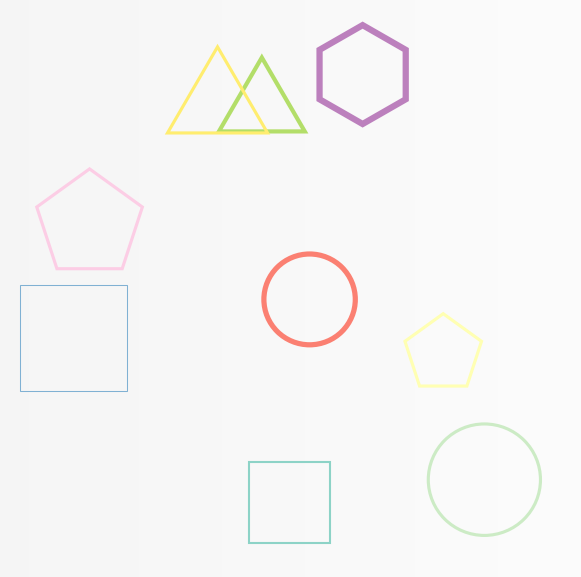[{"shape": "square", "thickness": 1, "radius": 0.35, "center": [0.498, 0.128]}, {"shape": "pentagon", "thickness": 1.5, "radius": 0.35, "center": [0.763, 0.387]}, {"shape": "circle", "thickness": 2.5, "radius": 0.39, "center": [0.533, 0.481]}, {"shape": "square", "thickness": 0.5, "radius": 0.46, "center": [0.126, 0.414]}, {"shape": "triangle", "thickness": 2, "radius": 0.43, "center": [0.45, 0.814]}, {"shape": "pentagon", "thickness": 1.5, "radius": 0.48, "center": [0.154, 0.611]}, {"shape": "hexagon", "thickness": 3, "radius": 0.43, "center": [0.624, 0.87]}, {"shape": "circle", "thickness": 1.5, "radius": 0.48, "center": [0.833, 0.169]}, {"shape": "triangle", "thickness": 1.5, "radius": 0.5, "center": [0.374, 0.819]}]